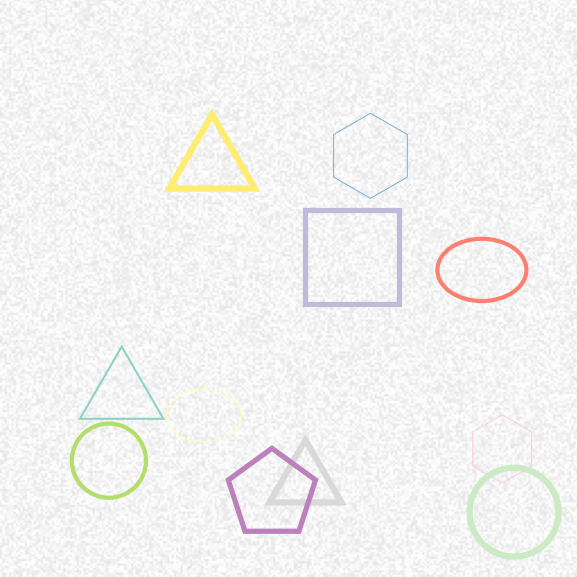[{"shape": "triangle", "thickness": 1, "radius": 0.42, "center": [0.211, 0.316]}, {"shape": "oval", "thickness": 0.5, "radius": 0.32, "center": [0.353, 0.279]}, {"shape": "square", "thickness": 2.5, "radius": 0.41, "center": [0.609, 0.554]}, {"shape": "oval", "thickness": 2, "radius": 0.39, "center": [0.834, 0.532]}, {"shape": "hexagon", "thickness": 0.5, "radius": 0.37, "center": [0.642, 0.729]}, {"shape": "circle", "thickness": 2, "radius": 0.32, "center": [0.189, 0.201]}, {"shape": "hexagon", "thickness": 0.5, "radius": 0.29, "center": [0.87, 0.222]}, {"shape": "triangle", "thickness": 3, "radius": 0.36, "center": [0.529, 0.165]}, {"shape": "pentagon", "thickness": 2.5, "radius": 0.4, "center": [0.471, 0.143]}, {"shape": "circle", "thickness": 3, "radius": 0.38, "center": [0.89, 0.112]}, {"shape": "triangle", "thickness": 3, "radius": 0.43, "center": [0.367, 0.715]}]